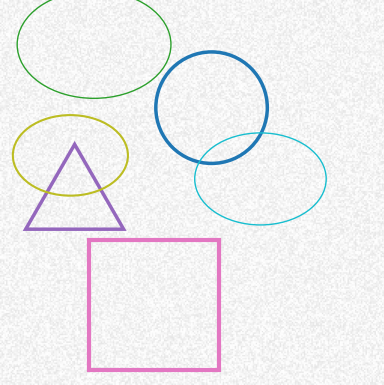[{"shape": "circle", "thickness": 2.5, "radius": 0.72, "center": [0.55, 0.72]}, {"shape": "oval", "thickness": 1, "radius": 1.0, "center": [0.244, 0.884]}, {"shape": "triangle", "thickness": 2.5, "radius": 0.73, "center": [0.194, 0.478]}, {"shape": "square", "thickness": 3, "radius": 0.84, "center": [0.4, 0.208]}, {"shape": "oval", "thickness": 1.5, "radius": 0.75, "center": [0.183, 0.596]}, {"shape": "oval", "thickness": 1, "radius": 0.85, "center": [0.677, 0.535]}]